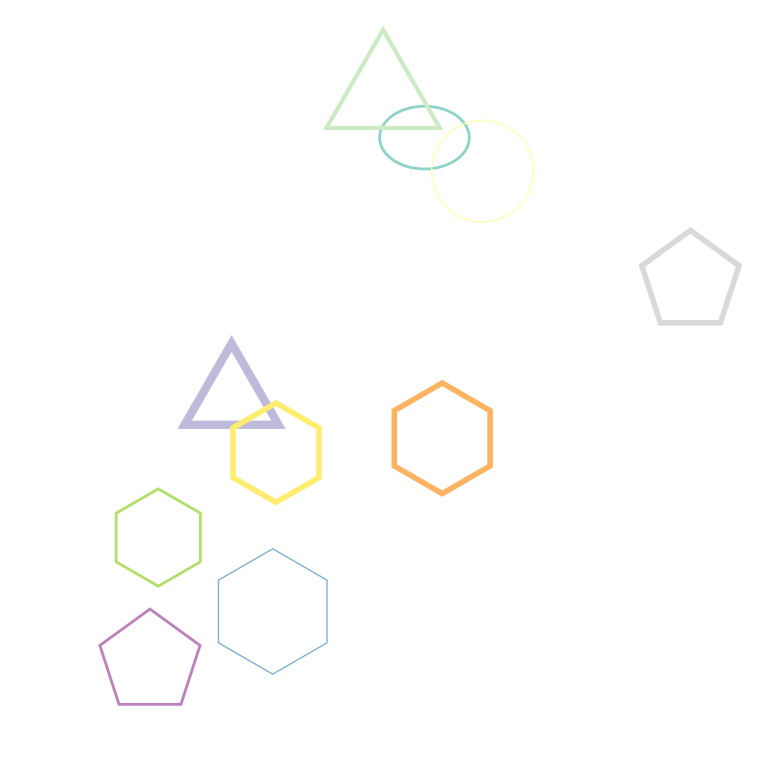[{"shape": "oval", "thickness": 1, "radius": 0.29, "center": [0.551, 0.821]}, {"shape": "circle", "thickness": 0.5, "radius": 0.33, "center": [0.627, 0.778]}, {"shape": "triangle", "thickness": 3, "radius": 0.35, "center": [0.301, 0.484]}, {"shape": "hexagon", "thickness": 0.5, "radius": 0.41, "center": [0.354, 0.206]}, {"shape": "hexagon", "thickness": 2, "radius": 0.36, "center": [0.574, 0.431]}, {"shape": "hexagon", "thickness": 1, "radius": 0.32, "center": [0.206, 0.302]}, {"shape": "pentagon", "thickness": 2, "radius": 0.33, "center": [0.897, 0.634]}, {"shape": "pentagon", "thickness": 1, "radius": 0.34, "center": [0.195, 0.141]}, {"shape": "triangle", "thickness": 1.5, "radius": 0.42, "center": [0.498, 0.876]}, {"shape": "hexagon", "thickness": 2, "radius": 0.32, "center": [0.358, 0.412]}]